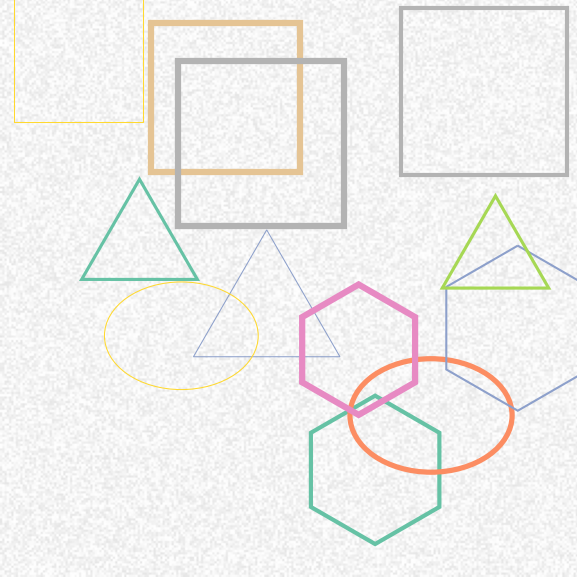[{"shape": "triangle", "thickness": 1.5, "radius": 0.58, "center": [0.242, 0.573]}, {"shape": "hexagon", "thickness": 2, "radius": 0.64, "center": [0.65, 0.186]}, {"shape": "oval", "thickness": 2.5, "radius": 0.7, "center": [0.746, 0.28]}, {"shape": "hexagon", "thickness": 1, "radius": 0.71, "center": [0.897, 0.431]}, {"shape": "triangle", "thickness": 0.5, "radius": 0.73, "center": [0.462, 0.455]}, {"shape": "hexagon", "thickness": 3, "radius": 0.56, "center": [0.621, 0.394]}, {"shape": "triangle", "thickness": 1.5, "radius": 0.53, "center": [0.858, 0.554]}, {"shape": "oval", "thickness": 0.5, "radius": 0.67, "center": [0.314, 0.418]}, {"shape": "square", "thickness": 0.5, "radius": 0.56, "center": [0.136, 0.899]}, {"shape": "square", "thickness": 3, "radius": 0.65, "center": [0.39, 0.831]}, {"shape": "square", "thickness": 2, "radius": 0.72, "center": [0.838, 0.84]}, {"shape": "square", "thickness": 3, "radius": 0.72, "center": [0.452, 0.751]}]